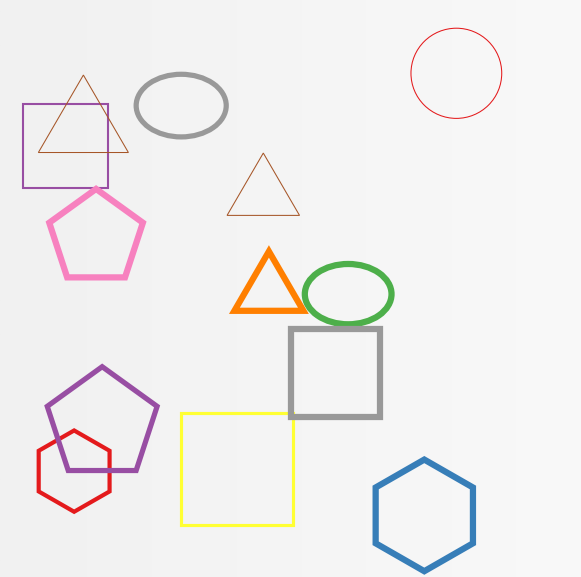[{"shape": "circle", "thickness": 0.5, "radius": 0.39, "center": [0.785, 0.872]}, {"shape": "hexagon", "thickness": 2, "radius": 0.35, "center": [0.128, 0.183]}, {"shape": "hexagon", "thickness": 3, "radius": 0.48, "center": [0.73, 0.107]}, {"shape": "oval", "thickness": 3, "radius": 0.37, "center": [0.599, 0.49]}, {"shape": "square", "thickness": 1, "radius": 0.37, "center": [0.113, 0.746]}, {"shape": "pentagon", "thickness": 2.5, "radius": 0.5, "center": [0.176, 0.265]}, {"shape": "triangle", "thickness": 3, "radius": 0.34, "center": [0.463, 0.495]}, {"shape": "square", "thickness": 1.5, "radius": 0.48, "center": [0.407, 0.187]}, {"shape": "triangle", "thickness": 0.5, "radius": 0.45, "center": [0.143, 0.78]}, {"shape": "triangle", "thickness": 0.5, "radius": 0.36, "center": [0.453, 0.662]}, {"shape": "pentagon", "thickness": 3, "radius": 0.42, "center": [0.165, 0.587]}, {"shape": "oval", "thickness": 2.5, "radius": 0.39, "center": [0.312, 0.816]}, {"shape": "square", "thickness": 3, "radius": 0.38, "center": [0.577, 0.353]}]